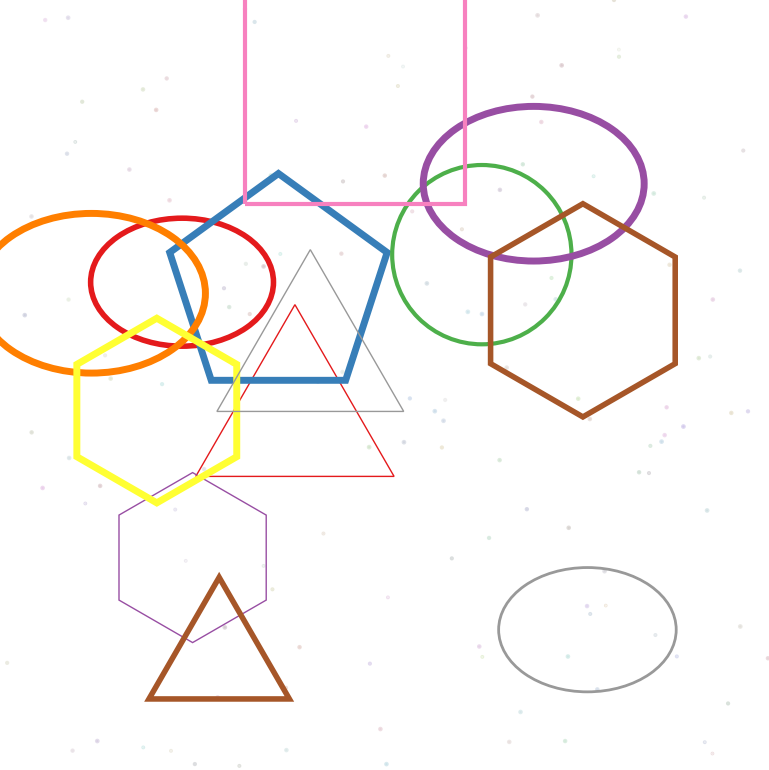[{"shape": "triangle", "thickness": 0.5, "radius": 0.74, "center": [0.383, 0.456]}, {"shape": "oval", "thickness": 2, "radius": 0.59, "center": [0.236, 0.634]}, {"shape": "pentagon", "thickness": 2.5, "radius": 0.74, "center": [0.362, 0.626]}, {"shape": "circle", "thickness": 1.5, "radius": 0.58, "center": [0.626, 0.669]}, {"shape": "hexagon", "thickness": 0.5, "radius": 0.55, "center": [0.25, 0.276]}, {"shape": "oval", "thickness": 2.5, "radius": 0.72, "center": [0.693, 0.761]}, {"shape": "oval", "thickness": 2.5, "radius": 0.74, "center": [0.119, 0.619]}, {"shape": "hexagon", "thickness": 2.5, "radius": 0.6, "center": [0.204, 0.467]}, {"shape": "hexagon", "thickness": 2, "radius": 0.69, "center": [0.757, 0.597]}, {"shape": "triangle", "thickness": 2, "radius": 0.53, "center": [0.285, 0.145]}, {"shape": "square", "thickness": 1.5, "radius": 0.71, "center": [0.461, 0.878]}, {"shape": "oval", "thickness": 1, "radius": 0.58, "center": [0.763, 0.182]}, {"shape": "triangle", "thickness": 0.5, "radius": 0.7, "center": [0.403, 0.536]}]